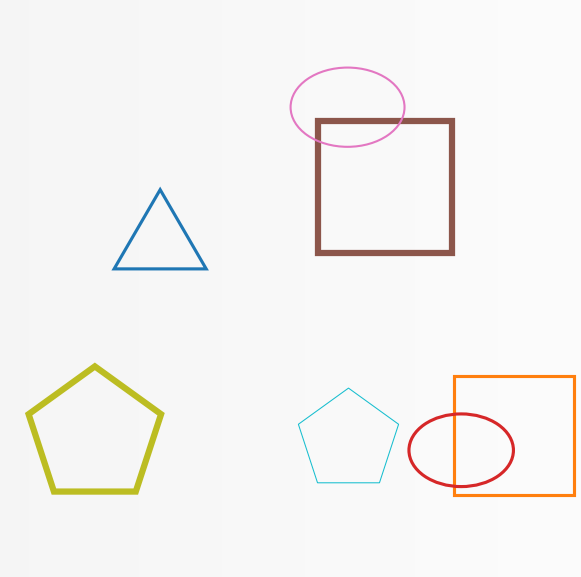[{"shape": "triangle", "thickness": 1.5, "radius": 0.46, "center": [0.276, 0.579]}, {"shape": "square", "thickness": 1.5, "radius": 0.52, "center": [0.884, 0.244]}, {"shape": "oval", "thickness": 1.5, "radius": 0.45, "center": [0.793, 0.219]}, {"shape": "square", "thickness": 3, "radius": 0.57, "center": [0.663, 0.676]}, {"shape": "oval", "thickness": 1, "radius": 0.49, "center": [0.598, 0.814]}, {"shape": "pentagon", "thickness": 3, "radius": 0.6, "center": [0.163, 0.245]}, {"shape": "pentagon", "thickness": 0.5, "radius": 0.45, "center": [0.6, 0.236]}]